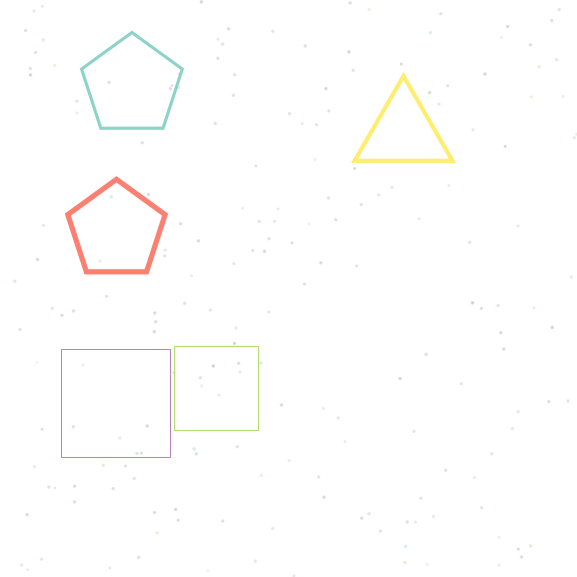[{"shape": "pentagon", "thickness": 1.5, "radius": 0.46, "center": [0.228, 0.851]}, {"shape": "pentagon", "thickness": 2.5, "radius": 0.44, "center": [0.202, 0.6]}, {"shape": "square", "thickness": 0.5, "radius": 0.36, "center": [0.374, 0.327]}, {"shape": "square", "thickness": 0.5, "radius": 0.47, "center": [0.2, 0.302]}, {"shape": "triangle", "thickness": 2, "radius": 0.49, "center": [0.699, 0.77]}]